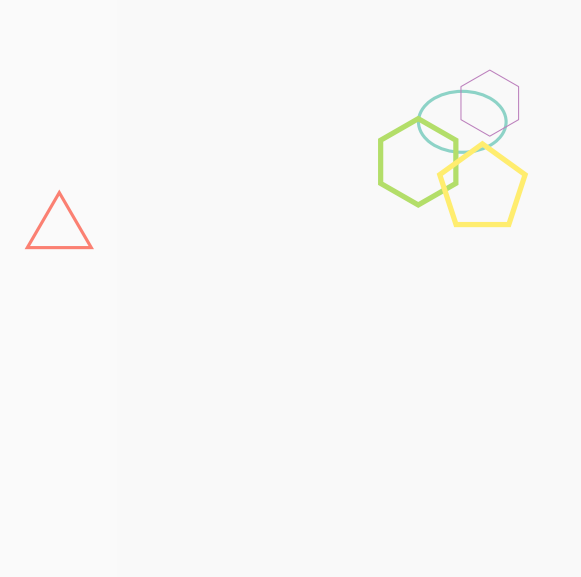[{"shape": "oval", "thickness": 1.5, "radius": 0.38, "center": [0.795, 0.788]}, {"shape": "triangle", "thickness": 1.5, "radius": 0.32, "center": [0.102, 0.602]}, {"shape": "hexagon", "thickness": 2.5, "radius": 0.37, "center": [0.72, 0.719]}, {"shape": "hexagon", "thickness": 0.5, "radius": 0.29, "center": [0.843, 0.821]}, {"shape": "pentagon", "thickness": 2.5, "radius": 0.39, "center": [0.83, 0.673]}]